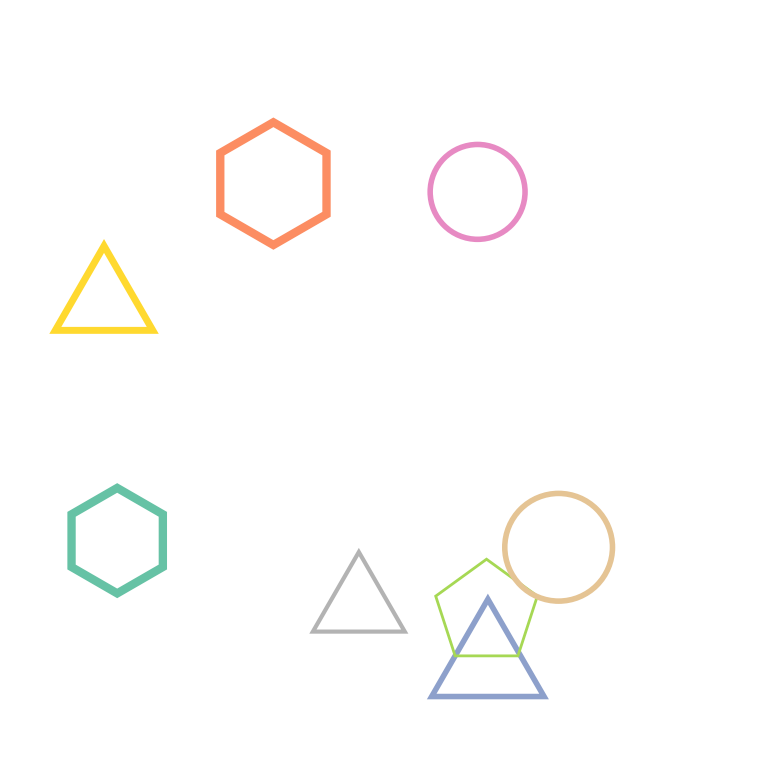[{"shape": "hexagon", "thickness": 3, "radius": 0.34, "center": [0.152, 0.298]}, {"shape": "hexagon", "thickness": 3, "radius": 0.4, "center": [0.355, 0.762]}, {"shape": "triangle", "thickness": 2, "radius": 0.42, "center": [0.634, 0.138]}, {"shape": "circle", "thickness": 2, "radius": 0.31, "center": [0.62, 0.751]}, {"shape": "pentagon", "thickness": 1, "radius": 0.35, "center": [0.632, 0.204]}, {"shape": "triangle", "thickness": 2.5, "radius": 0.37, "center": [0.135, 0.607]}, {"shape": "circle", "thickness": 2, "radius": 0.35, "center": [0.725, 0.289]}, {"shape": "triangle", "thickness": 1.5, "radius": 0.34, "center": [0.466, 0.214]}]